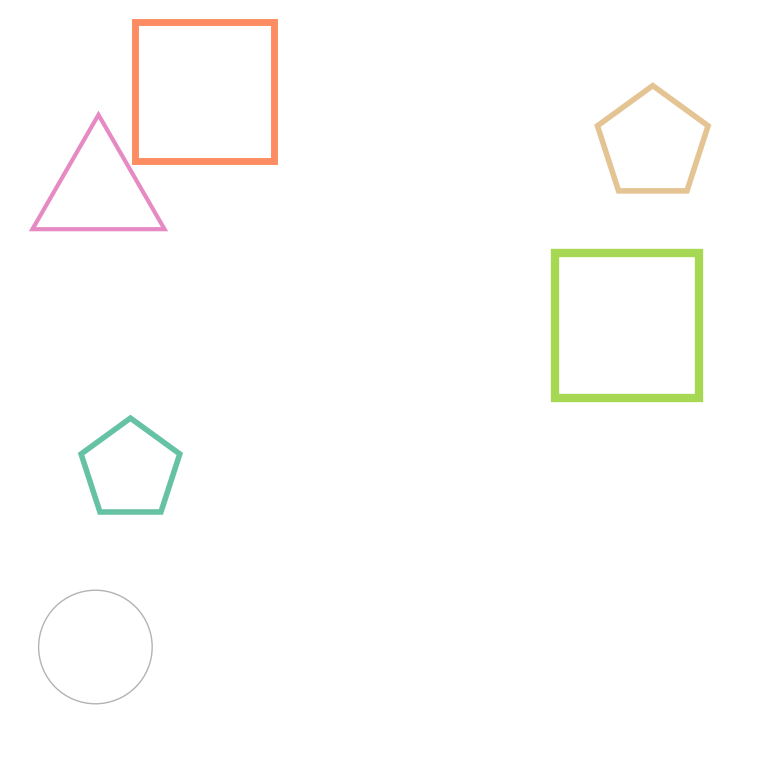[{"shape": "pentagon", "thickness": 2, "radius": 0.34, "center": [0.169, 0.39]}, {"shape": "square", "thickness": 2.5, "radius": 0.45, "center": [0.266, 0.881]}, {"shape": "triangle", "thickness": 1.5, "radius": 0.5, "center": [0.128, 0.752]}, {"shape": "square", "thickness": 3, "radius": 0.47, "center": [0.814, 0.577]}, {"shape": "pentagon", "thickness": 2, "radius": 0.38, "center": [0.848, 0.813]}, {"shape": "circle", "thickness": 0.5, "radius": 0.37, "center": [0.124, 0.16]}]